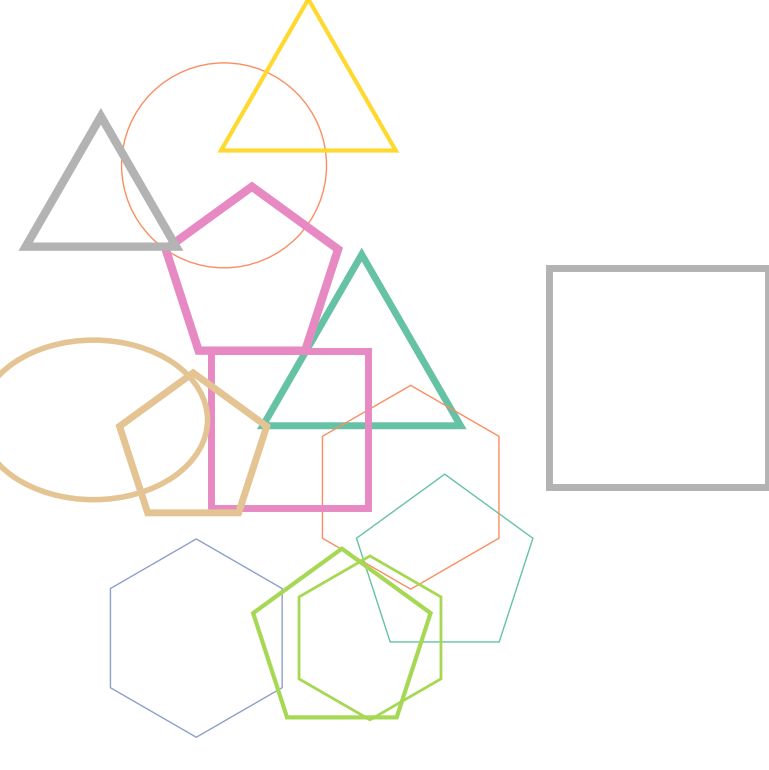[{"shape": "triangle", "thickness": 2.5, "radius": 0.74, "center": [0.47, 0.521]}, {"shape": "pentagon", "thickness": 0.5, "radius": 0.6, "center": [0.578, 0.264]}, {"shape": "hexagon", "thickness": 0.5, "radius": 0.66, "center": [0.533, 0.367]}, {"shape": "circle", "thickness": 0.5, "radius": 0.67, "center": [0.291, 0.785]}, {"shape": "hexagon", "thickness": 0.5, "radius": 0.64, "center": [0.255, 0.171]}, {"shape": "pentagon", "thickness": 3, "radius": 0.59, "center": [0.327, 0.64]}, {"shape": "square", "thickness": 2.5, "radius": 0.51, "center": [0.376, 0.443]}, {"shape": "hexagon", "thickness": 1, "radius": 0.53, "center": [0.481, 0.172]}, {"shape": "pentagon", "thickness": 1.5, "radius": 0.61, "center": [0.444, 0.166]}, {"shape": "triangle", "thickness": 1.5, "radius": 0.66, "center": [0.4, 0.87]}, {"shape": "oval", "thickness": 2, "radius": 0.74, "center": [0.122, 0.455]}, {"shape": "pentagon", "thickness": 2.5, "radius": 0.5, "center": [0.251, 0.415]}, {"shape": "square", "thickness": 2.5, "radius": 0.71, "center": [0.855, 0.51]}, {"shape": "triangle", "thickness": 3, "radius": 0.56, "center": [0.131, 0.736]}]